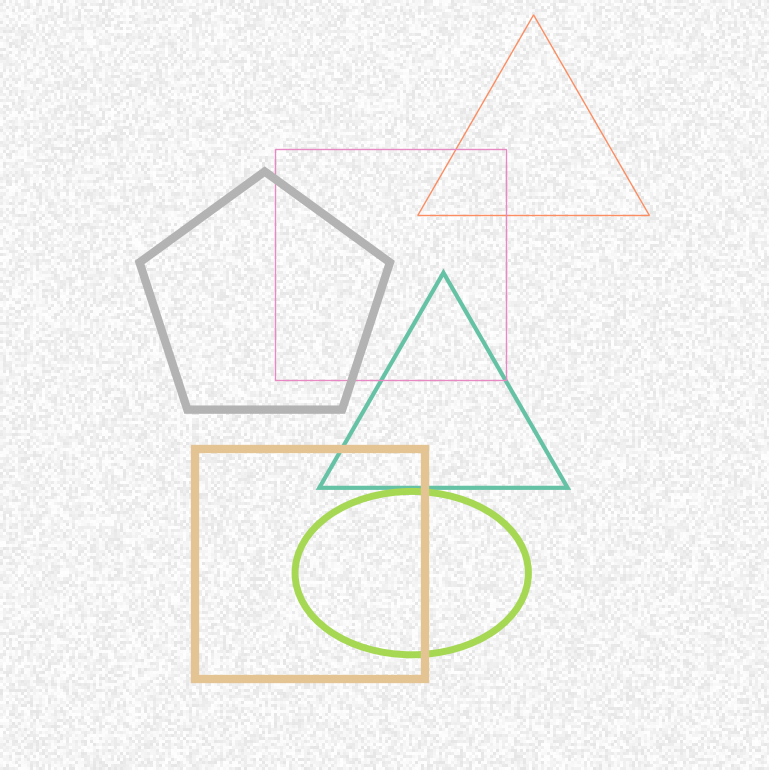[{"shape": "triangle", "thickness": 1.5, "radius": 0.93, "center": [0.576, 0.46]}, {"shape": "triangle", "thickness": 0.5, "radius": 0.87, "center": [0.693, 0.807]}, {"shape": "square", "thickness": 0.5, "radius": 0.75, "center": [0.507, 0.657]}, {"shape": "oval", "thickness": 2.5, "radius": 0.76, "center": [0.535, 0.256]}, {"shape": "square", "thickness": 3, "radius": 0.75, "center": [0.403, 0.268]}, {"shape": "pentagon", "thickness": 3, "radius": 0.85, "center": [0.344, 0.606]}]